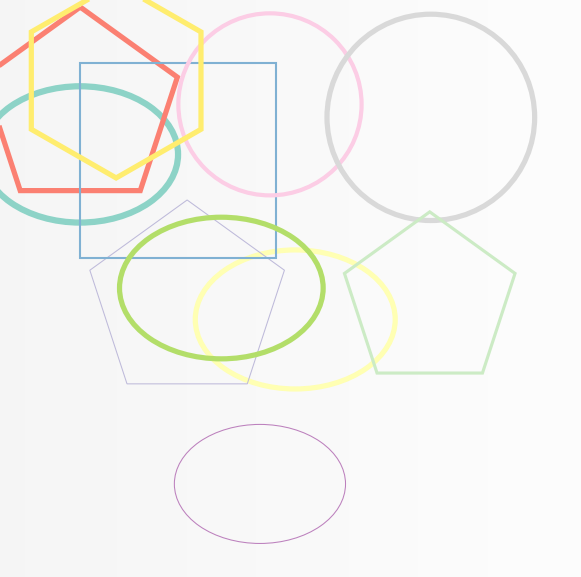[{"shape": "oval", "thickness": 3, "radius": 0.84, "center": [0.138, 0.732]}, {"shape": "oval", "thickness": 2.5, "radius": 0.86, "center": [0.508, 0.446]}, {"shape": "pentagon", "thickness": 0.5, "radius": 0.88, "center": [0.322, 0.477]}, {"shape": "pentagon", "thickness": 2.5, "radius": 0.88, "center": [0.138, 0.811]}, {"shape": "square", "thickness": 1, "radius": 0.84, "center": [0.306, 0.721]}, {"shape": "oval", "thickness": 2.5, "radius": 0.88, "center": [0.381, 0.5]}, {"shape": "circle", "thickness": 2, "radius": 0.79, "center": [0.464, 0.818]}, {"shape": "circle", "thickness": 2.5, "radius": 0.89, "center": [0.741, 0.796]}, {"shape": "oval", "thickness": 0.5, "radius": 0.74, "center": [0.447, 0.161]}, {"shape": "pentagon", "thickness": 1.5, "radius": 0.77, "center": [0.739, 0.478]}, {"shape": "hexagon", "thickness": 2.5, "radius": 0.84, "center": [0.2, 0.86]}]